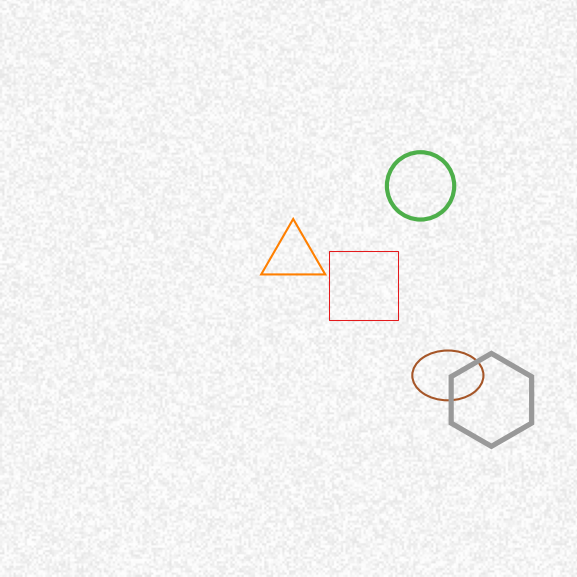[{"shape": "square", "thickness": 0.5, "radius": 0.3, "center": [0.629, 0.505]}, {"shape": "circle", "thickness": 2, "radius": 0.29, "center": [0.728, 0.677]}, {"shape": "triangle", "thickness": 1, "radius": 0.32, "center": [0.508, 0.556]}, {"shape": "oval", "thickness": 1, "radius": 0.31, "center": [0.776, 0.349]}, {"shape": "hexagon", "thickness": 2.5, "radius": 0.4, "center": [0.851, 0.307]}]